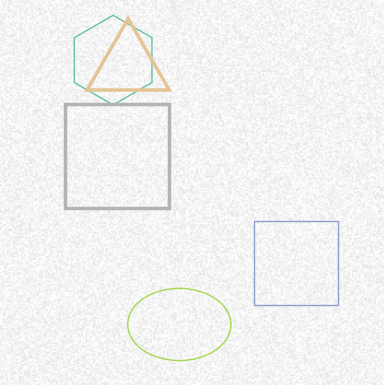[{"shape": "hexagon", "thickness": 1, "radius": 0.58, "center": [0.294, 0.844]}, {"shape": "square", "thickness": 1, "radius": 0.54, "center": [0.768, 0.318]}, {"shape": "oval", "thickness": 1, "radius": 0.67, "center": [0.466, 0.157]}, {"shape": "triangle", "thickness": 2.5, "radius": 0.62, "center": [0.333, 0.828]}, {"shape": "square", "thickness": 2.5, "radius": 0.67, "center": [0.304, 0.594]}]